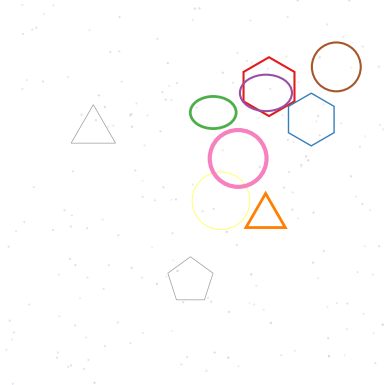[{"shape": "hexagon", "thickness": 1.5, "radius": 0.38, "center": [0.699, 0.775]}, {"shape": "hexagon", "thickness": 1, "radius": 0.34, "center": [0.809, 0.69]}, {"shape": "oval", "thickness": 2, "radius": 0.3, "center": [0.554, 0.708]}, {"shape": "oval", "thickness": 1.5, "radius": 0.34, "center": [0.691, 0.759]}, {"shape": "triangle", "thickness": 2, "radius": 0.29, "center": [0.69, 0.438]}, {"shape": "circle", "thickness": 0.5, "radius": 0.38, "center": [0.574, 0.478]}, {"shape": "circle", "thickness": 1.5, "radius": 0.32, "center": [0.874, 0.826]}, {"shape": "circle", "thickness": 3, "radius": 0.37, "center": [0.619, 0.588]}, {"shape": "pentagon", "thickness": 0.5, "radius": 0.31, "center": [0.495, 0.271]}, {"shape": "triangle", "thickness": 0.5, "radius": 0.33, "center": [0.242, 0.662]}]